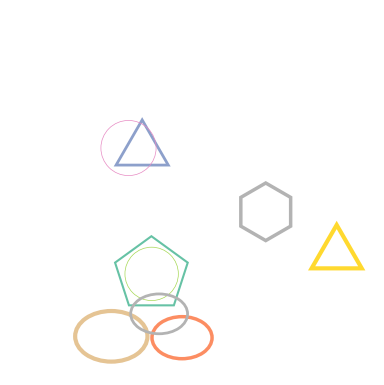[{"shape": "pentagon", "thickness": 1.5, "radius": 0.5, "center": [0.393, 0.287]}, {"shape": "oval", "thickness": 2.5, "radius": 0.39, "center": [0.473, 0.123]}, {"shape": "triangle", "thickness": 2, "radius": 0.39, "center": [0.369, 0.61]}, {"shape": "circle", "thickness": 0.5, "radius": 0.36, "center": [0.334, 0.616]}, {"shape": "circle", "thickness": 0.5, "radius": 0.35, "center": [0.394, 0.289]}, {"shape": "triangle", "thickness": 3, "radius": 0.38, "center": [0.874, 0.341]}, {"shape": "oval", "thickness": 3, "radius": 0.47, "center": [0.289, 0.126]}, {"shape": "oval", "thickness": 2, "radius": 0.37, "center": [0.413, 0.185]}, {"shape": "hexagon", "thickness": 2.5, "radius": 0.37, "center": [0.69, 0.45]}]